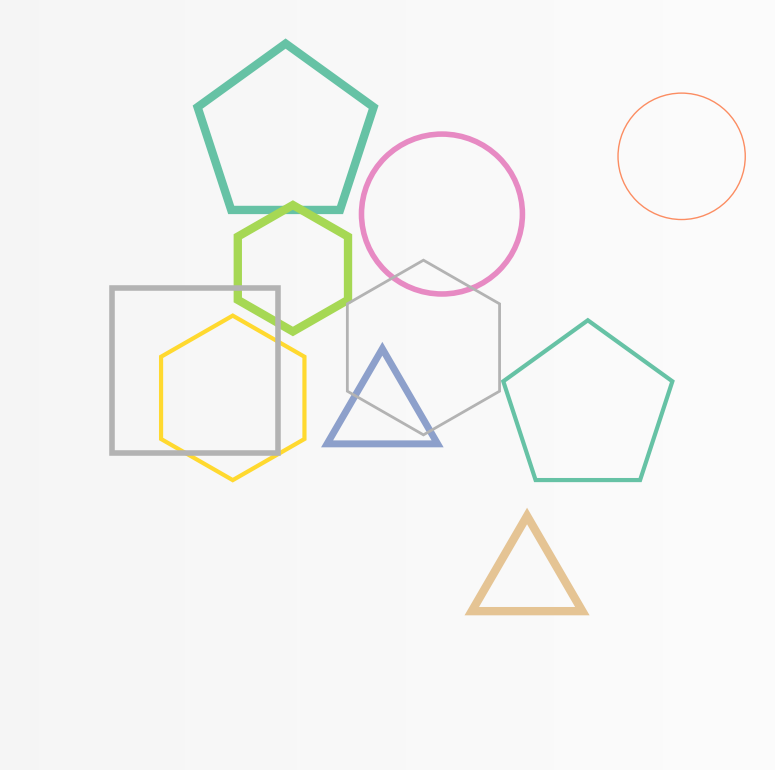[{"shape": "pentagon", "thickness": 3, "radius": 0.6, "center": [0.369, 0.824]}, {"shape": "pentagon", "thickness": 1.5, "radius": 0.57, "center": [0.759, 0.469]}, {"shape": "circle", "thickness": 0.5, "radius": 0.41, "center": [0.88, 0.797]}, {"shape": "triangle", "thickness": 2.5, "radius": 0.41, "center": [0.493, 0.465]}, {"shape": "circle", "thickness": 2, "radius": 0.52, "center": [0.57, 0.722]}, {"shape": "hexagon", "thickness": 3, "radius": 0.41, "center": [0.378, 0.652]}, {"shape": "hexagon", "thickness": 1.5, "radius": 0.53, "center": [0.3, 0.483]}, {"shape": "triangle", "thickness": 3, "radius": 0.41, "center": [0.68, 0.247]}, {"shape": "hexagon", "thickness": 1, "radius": 0.57, "center": [0.546, 0.549]}, {"shape": "square", "thickness": 2, "radius": 0.54, "center": [0.251, 0.519]}]